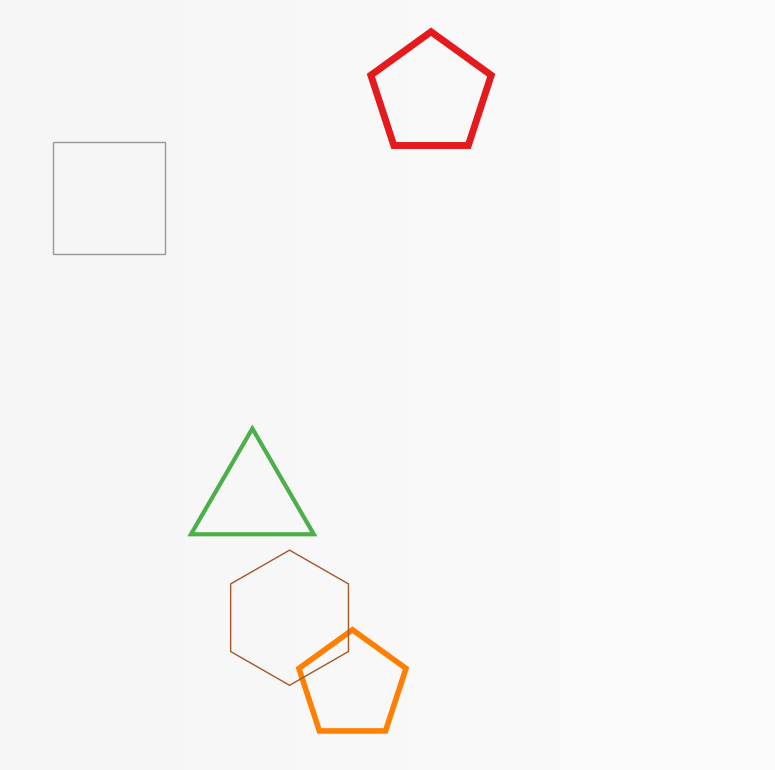[{"shape": "pentagon", "thickness": 2.5, "radius": 0.41, "center": [0.556, 0.877]}, {"shape": "triangle", "thickness": 1.5, "radius": 0.46, "center": [0.326, 0.352]}, {"shape": "pentagon", "thickness": 2, "radius": 0.36, "center": [0.455, 0.109]}, {"shape": "hexagon", "thickness": 0.5, "radius": 0.44, "center": [0.374, 0.198]}, {"shape": "square", "thickness": 0.5, "radius": 0.36, "center": [0.141, 0.743]}]